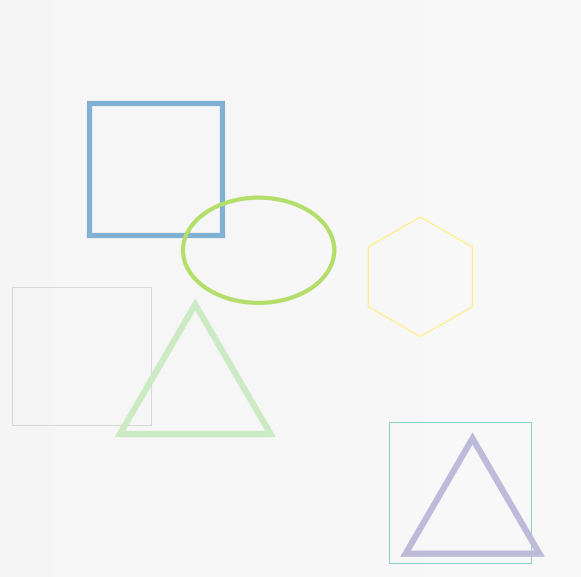[{"shape": "square", "thickness": 0.5, "radius": 0.61, "center": [0.791, 0.147]}, {"shape": "triangle", "thickness": 3, "radius": 0.66, "center": [0.813, 0.107]}, {"shape": "square", "thickness": 2.5, "radius": 0.57, "center": [0.267, 0.706]}, {"shape": "oval", "thickness": 2, "radius": 0.65, "center": [0.445, 0.566]}, {"shape": "square", "thickness": 0.5, "radius": 0.6, "center": [0.14, 0.383]}, {"shape": "triangle", "thickness": 3, "radius": 0.75, "center": [0.336, 0.322]}, {"shape": "hexagon", "thickness": 0.5, "radius": 0.52, "center": [0.723, 0.52]}]